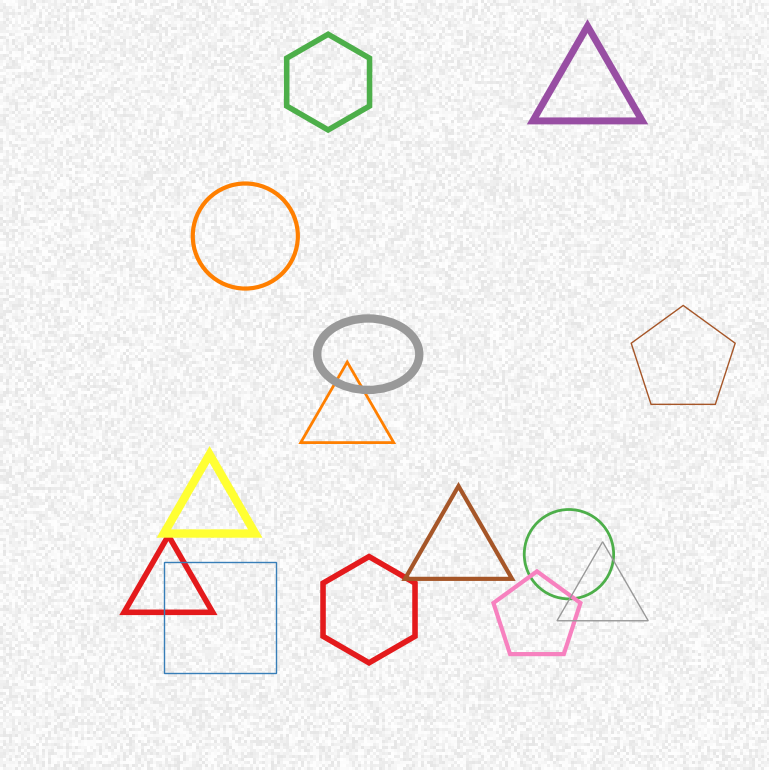[{"shape": "triangle", "thickness": 2, "radius": 0.33, "center": [0.219, 0.238]}, {"shape": "hexagon", "thickness": 2, "radius": 0.34, "center": [0.479, 0.208]}, {"shape": "square", "thickness": 0.5, "radius": 0.36, "center": [0.285, 0.198]}, {"shape": "circle", "thickness": 1, "radius": 0.29, "center": [0.739, 0.28]}, {"shape": "hexagon", "thickness": 2, "radius": 0.31, "center": [0.426, 0.893]}, {"shape": "triangle", "thickness": 2.5, "radius": 0.41, "center": [0.763, 0.884]}, {"shape": "circle", "thickness": 1.5, "radius": 0.34, "center": [0.319, 0.693]}, {"shape": "triangle", "thickness": 1, "radius": 0.35, "center": [0.451, 0.46]}, {"shape": "triangle", "thickness": 3, "radius": 0.34, "center": [0.272, 0.341]}, {"shape": "triangle", "thickness": 1.5, "radius": 0.4, "center": [0.595, 0.288]}, {"shape": "pentagon", "thickness": 0.5, "radius": 0.35, "center": [0.887, 0.532]}, {"shape": "pentagon", "thickness": 1.5, "radius": 0.3, "center": [0.697, 0.199]}, {"shape": "triangle", "thickness": 0.5, "radius": 0.34, "center": [0.783, 0.228]}, {"shape": "oval", "thickness": 3, "radius": 0.33, "center": [0.478, 0.54]}]